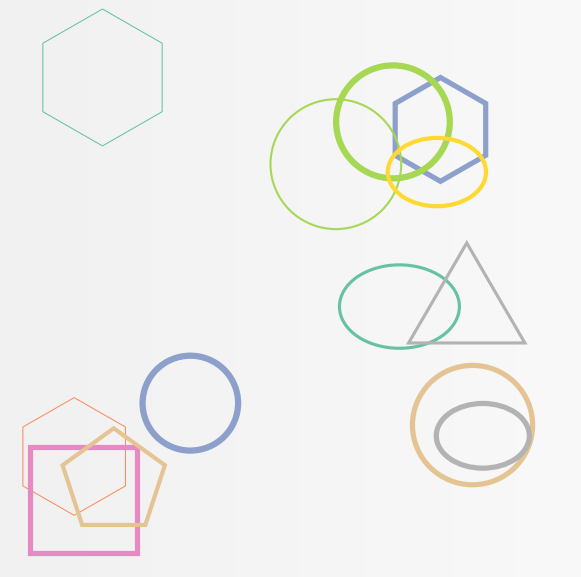[{"shape": "hexagon", "thickness": 0.5, "radius": 0.59, "center": [0.176, 0.865]}, {"shape": "oval", "thickness": 1.5, "radius": 0.52, "center": [0.687, 0.468]}, {"shape": "hexagon", "thickness": 0.5, "radius": 0.51, "center": [0.128, 0.209]}, {"shape": "hexagon", "thickness": 2.5, "radius": 0.45, "center": [0.758, 0.775]}, {"shape": "circle", "thickness": 3, "radius": 0.41, "center": [0.327, 0.301]}, {"shape": "square", "thickness": 2.5, "radius": 0.46, "center": [0.144, 0.134]}, {"shape": "circle", "thickness": 1, "radius": 0.56, "center": [0.578, 0.715]}, {"shape": "circle", "thickness": 3, "radius": 0.49, "center": [0.676, 0.788]}, {"shape": "oval", "thickness": 2, "radius": 0.42, "center": [0.752, 0.701]}, {"shape": "pentagon", "thickness": 2, "radius": 0.46, "center": [0.196, 0.165]}, {"shape": "circle", "thickness": 2.5, "radius": 0.52, "center": [0.813, 0.263]}, {"shape": "triangle", "thickness": 1.5, "radius": 0.58, "center": [0.803, 0.463]}, {"shape": "oval", "thickness": 2.5, "radius": 0.4, "center": [0.831, 0.244]}]